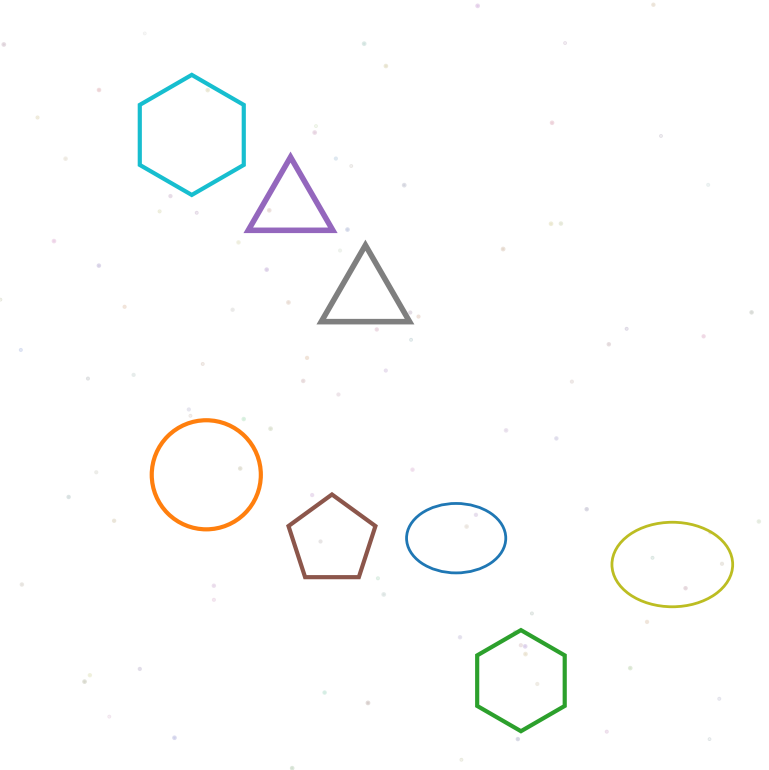[{"shape": "oval", "thickness": 1, "radius": 0.32, "center": [0.592, 0.301]}, {"shape": "circle", "thickness": 1.5, "radius": 0.35, "center": [0.268, 0.383]}, {"shape": "hexagon", "thickness": 1.5, "radius": 0.33, "center": [0.677, 0.116]}, {"shape": "triangle", "thickness": 2, "radius": 0.32, "center": [0.377, 0.733]}, {"shape": "pentagon", "thickness": 1.5, "radius": 0.3, "center": [0.431, 0.298]}, {"shape": "triangle", "thickness": 2, "radius": 0.33, "center": [0.475, 0.615]}, {"shape": "oval", "thickness": 1, "radius": 0.39, "center": [0.873, 0.267]}, {"shape": "hexagon", "thickness": 1.5, "radius": 0.39, "center": [0.249, 0.825]}]